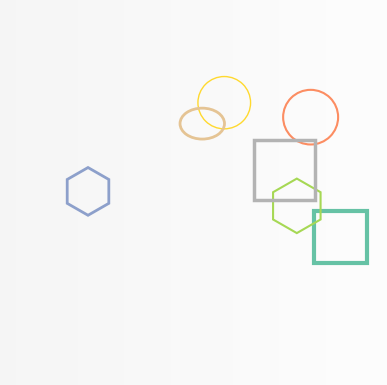[{"shape": "square", "thickness": 3, "radius": 0.34, "center": [0.879, 0.384]}, {"shape": "circle", "thickness": 1.5, "radius": 0.35, "center": [0.802, 0.696]}, {"shape": "hexagon", "thickness": 2, "radius": 0.31, "center": [0.227, 0.503]}, {"shape": "hexagon", "thickness": 1.5, "radius": 0.35, "center": [0.766, 0.465]}, {"shape": "circle", "thickness": 1, "radius": 0.34, "center": [0.579, 0.733]}, {"shape": "oval", "thickness": 2, "radius": 0.29, "center": [0.522, 0.679]}, {"shape": "square", "thickness": 2.5, "radius": 0.39, "center": [0.734, 0.559]}]